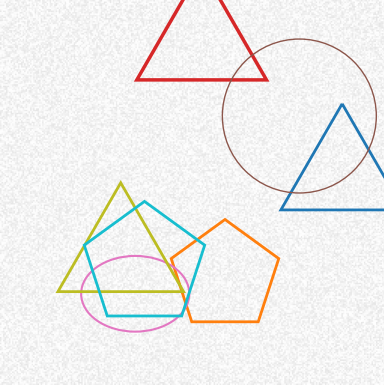[{"shape": "triangle", "thickness": 2, "radius": 0.92, "center": [0.889, 0.547]}, {"shape": "pentagon", "thickness": 2, "radius": 0.73, "center": [0.584, 0.283]}, {"shape": "triangle", "thickness": 2.5, "radius": 0.97, "center": [0.524, 0.89]}, {"shape": "circle", "thickness": 1, "radius": 1.0, "center": [0.778, 0.699]}, {"shape": "oval", "thickness": 1.5, "radius": 0.7, "center": [0.351, 0.237]}, {"shape": "triangle", "thickness": 2, "radius": 0.94, "center": [0.314, 0.337]}, {"shape": "pentagon", "thickness": 2, "radius": 0.82, "center": [0.375, 0.312]}]